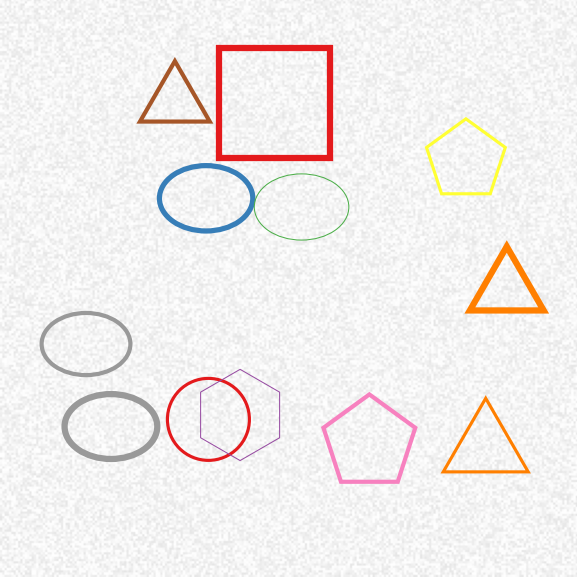[{"shape": "circle", "thickness": 1.5, "radius": 0.35, "center": [0.361, 0.273]}, {"shape": "square", "thickness": 3, "radius": 0.48, "center": [0.476, 0.821]}, {"shape": "oval", "thickness": 2.5, "radius": 0.4, "center": [0.357, 0.656]}, {"shape": "oval", "thickness": 0.5, "radius": 0.41, "center": [0.522, 0.641]}, {"shape": "hexagon", "thickness": 0.5, "radius": 0.39, "center": [0.416, 0.281]}, {"shape": "triangle", "thickness": 3, "radius": 0.37, "center": [0.878, 0.498]}, {"shape": "triangle", "thickness": 1.5, "radius": 0.42, "center": [0.841, 0.225]}, {"shape": "pentagon", "thickness": 1.5, "radius": 0.36, "center": [0.807, 0.722]}, {"shape": "triangle", "thickness": 2, "radius": 0.35, "center": [0.303, 0.824]}, {"shape": "pentagon", "thickness": 2, "radius": 0.42, "center": [0.64, 0.233]}, {"shape": "oval", "thickness": 3, "radius": 0.4, "center": [0.192, 0.261]}, {"shape": "oval", "thickness": 2, "radius": 0.38, "center": [0.149, 0.403]}]